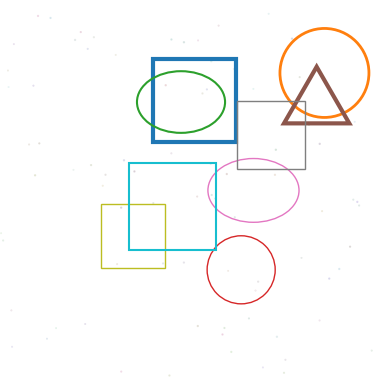[{"shape": "square", "thickness": 3, "radius": 0.54, "center": [0.504, 0.739]}, {"shape": "circle", "thickness": 2, "radius": 0.58, "center": [0.843, 0.811]}, {"shape": "oval", "thickness": 1.5, "radius": 0.57, "center": [0.47, 0.735]}, {"shape": "circle", "thickness": 1, "radius": 0.44, "center": [0.626, 0.299]}, {"shape": "triangle", "thickness": 3, "radius": 0.49, "center": [0.822, 0.729]}, {"shape": "oval", "thickness": 1, "radius": 0.59, "center": [0.658, 0.505]}, {"shape": "square", "thickness": 1, "radius": 0.44, "center": [0.703, 0.649]}, {"shape": "square", "thickness": 1, "radius": 0.42, "center": [0.345, 0.388]}, {"shape": "square", "thickness": 1.5, "radius": 0.57, "center": [0.447, 0.464]}]